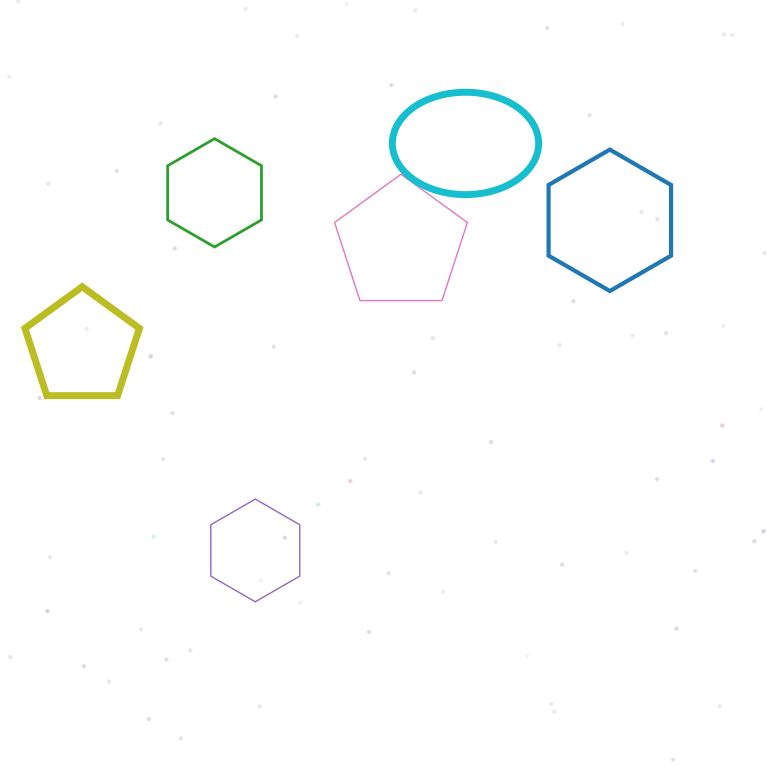[{"shape": "hexagon", "thickness": 1.5, "radius": 0.46, "center": [0.792, 0.714]}, {"shape": "hexagon", "thickness": 1, "radius": 0.35, "center": [0.279, 0.75]}, {"shape": "hexagon", "thickness": 0.5, "radius": 0.33, "center": [0.332, 0.285]}, {"shape": "pentagon", "thickness": 0.5, "radius": 0.45, "center": [0.521, 0.683]}, {"shape": "pentagon", "thickness": 2.5, "radius": 0.39, "center": [0.107, 0.549]}, {"shape": "oval", "thickness": 2.5, "radius": 0.48, "center": [0.605, 0.814]}]